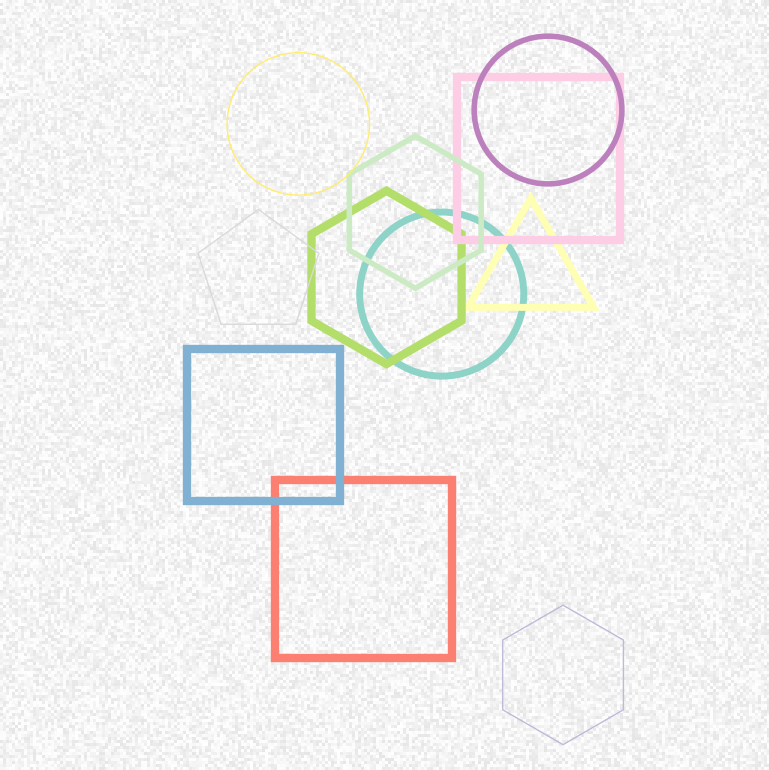[{"shape": "circle", "thickness": 2.5, "radius": 0.53, "center": [0.574, 0.618]}, {"shape": "triangle", "thickness": 2.5, "radius": 0.47, "center": [0.689, 0.648]}, {"shape": "hexagon", "thickness": 0.5, "radius": 0.45, "center": [0.731, 0.123]}, {"shape": "square", "thickness": 3, "radius": 0.58, "center": [0.472, 0.261]}, {"shape": "square", "thickness": 3, "radius": 0.5, "center": [0.342, 0.448]}, {"shape": "hexagon", "thickness": 3, "radius": 0.56, "center": [0.502, 0.64]}, {"shape": "square", "thickness": 3, "radius": 0.53, "center": [0.7, 0.794]}, {"shape": "pentagon", "thickness": 0.5, "radius": 0.41, "center": [0.336, 0.646]}, {"shape": "circle", "thickness": 2, "radius": 0.48, "center": [0.712, 0.857]}, {"shape": "hexagon", "thickness": 2, "radius": 0.49, "center": [0.539, 0.725]}, {"shape": "circle", "thickness": 0.5, "radius": 0.46, "center": [0.387, 0.839]}]